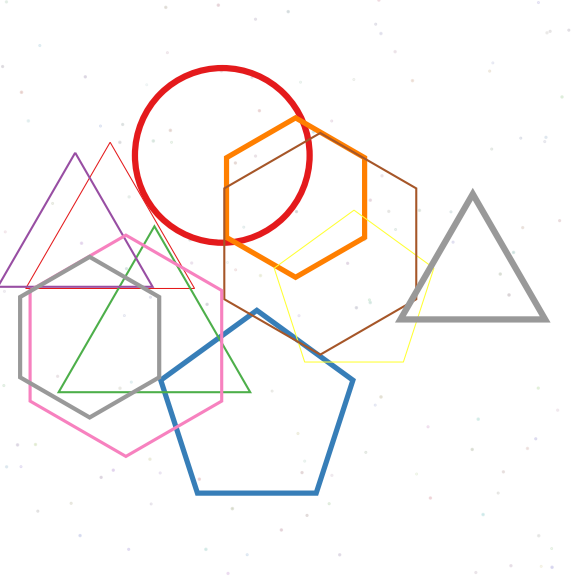[{"shape": "circle", "thickness": 3, "radius": 0.76, "center": [0.385, 0.73]}, {"shape": "triangle", "thickness": 0.5, "radius": 0.84, "center": [0.191, 0.584]}, {"shape": "pentagon", "thickness": 2.5, "radius": 0.87, "center": [0.445, 0.287]}, {"shape": "triangle", "thickness": 1, "radius": 0.96, "center": [0.267, 0.416]}, {"shape": "triangle", "thickness": 1, "radius": 0.77, "center": [0.13, 0.58]}, {"shape": "hexagon", "thickness": 2.5, "radius": 0.69, "center": [0.512, 0.657]}, {"shape": "pentagon", "thickness": 0.5, "radius": 0.73, "center": [0.613, 0.49]}, {"shape": "hexagon", "thickness": 1, "radius": 0.96, "center": [0.555, 0.577]}, {"shape": "hexagon", "thickness": 1.5, "radius": 0.96, "center": [0.218, 0.4]}, {"shape": "hexagon", "thickness": 2, "radius": 0.7, "center": [0.155, 0.415]}, {"shape": "triangle", "thickness": 3, "radius": 0.72, "center": [0.819, 0.518]}]